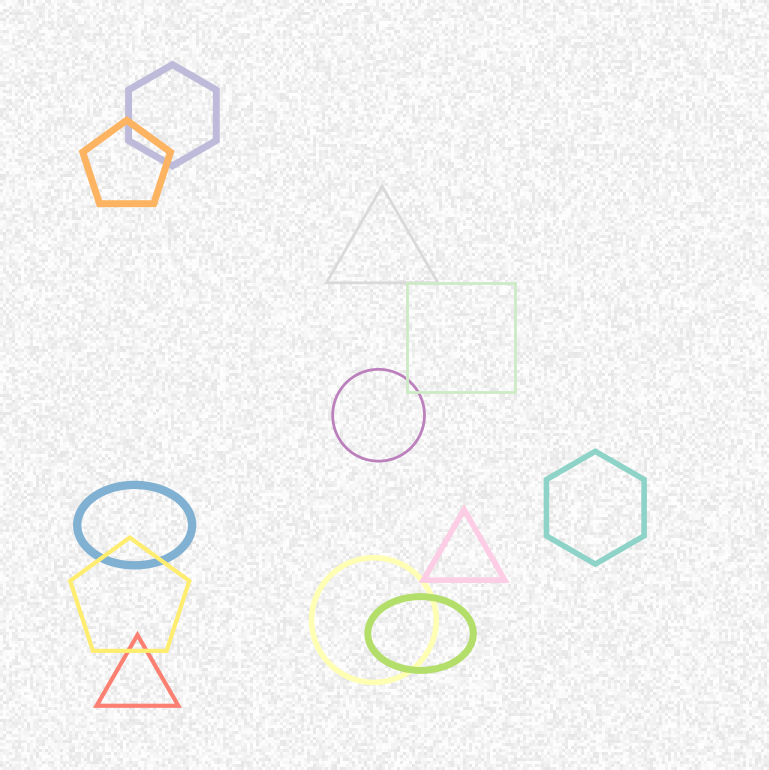[{"shape": "hexagon", "thickness": 2, "radius": 0.37, "center": [0.773, 0.341]}, {"shape": "circle", "thickness": 2, "radius": 0.4, "center": [0.486, 0.195]}, {"shape": "hexagon", "thickness": 2.5, "radius": 0.33, "center": [0.224, 0.85]}, {"shape": "triangle", "thickness": 1.5, "radius": 0.31, "center": [0.179, 0.114]}, {"shape": "oval", "thickness": 3, "radius": 0.37, "center": [0.175, 0.318]}, {"shape": "pentagon", "thickness": 2.5, "radius": 0.3, "center": [0.164, 0.784]}, {"shape": "oval", "thickness": 2.5, "radius": 0.34, "center": [0.546, 0.177]}, {"shape": "triangle", "thickness": 2, "radius": 0.31, "center": [0.603, 0.277]}, {"shape": "triangle", "thickness": 1, "radius": 0.42, "center": [0.496, 0.674]}, {"shape": "circle", "thickness": 1, "radius": 0.3, "center": [0.492, 0.461]}, {"shape": "square", "thickness": 1, "radius": 0.35, "center": [0.599, 0.562]}, {"shape": "pentagon", "thickness": 1.5, "radius": 0.41, "center": [0.169, 0.221]}]